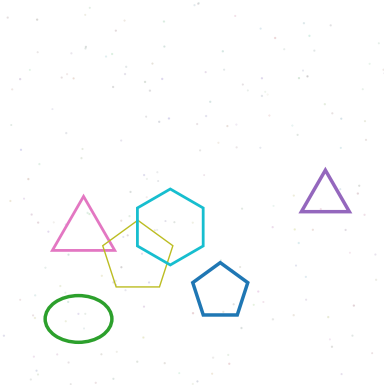[{"shape": "pentagon", "thickness": 2.5, "radius": 0.38, "center": [0.572, 0.243]}, {"shape": "oval", "thickness": 2.5, "radius": 0.43, "center": [0.204, 0.172]}, {"shape": "triangle", "thickness": 2.5, "radius": 0.36, "center": [0.845, 0.486]}, {"shape": "triangle", "thickness": 2, "radius": 0.47, "center": [0.217, 0.396]}, {"shape": "pentagon", "thickness": 1, "radius": 0.48, "center": [0.358, 0.332]}, {"shape": "hexagon", "thickness": 2, "radius": 0.49, "center": [0.442, 0.41]}]